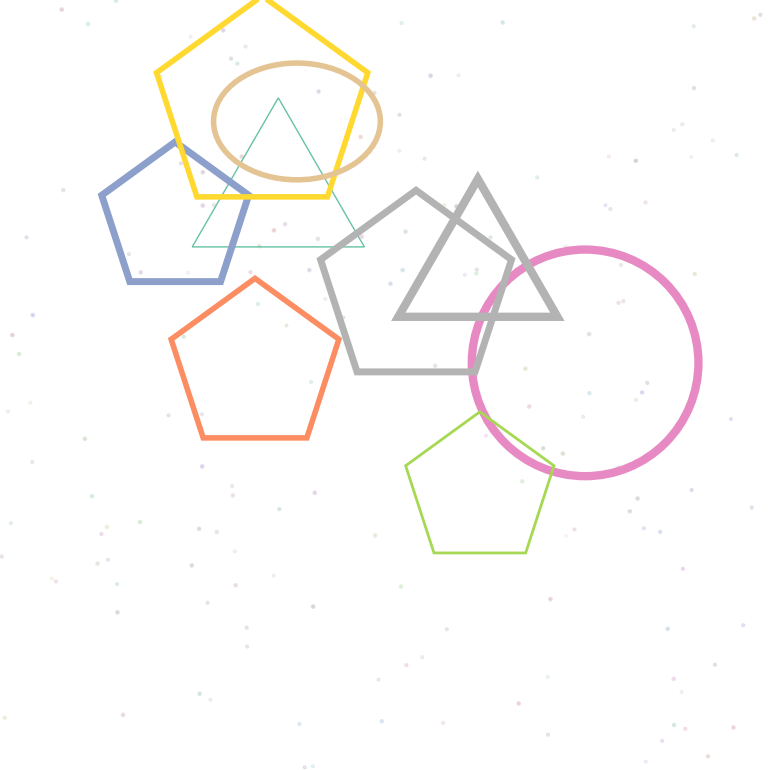[{"shape": "triangle", "thickness": 0.5, "radius": 0.65, "center": [0.361, 0.744]}, {"shape": "pentagon", "thickness": 2, "radius": 0.57, "center": [0.331, 0.524]}, {"shape": "pentagon", "thickness": 2.5, "radius": 0.5, "center": [0.228, 0.715]}, {"shape": "circle", "thickness": 3, "radius": 0.74, "center": [0.76, 0.529]}, {"shape": "pentagon", "thickness": 1, "radius": 0.51, "center": [0.623, 0.364]}, {"shape": "pentagon", "thickness": 2, "radius": 0.72, "center": [0.34, 0.861]}, {"shape": "oval", "thickness": 2, "radius": 0.54, "center": [0.386, 0.842]}, {"shape": "pentagon", "thickness": 2.5, "radius": 0.65, "center": [0.54, 0.622]}, {"shape": "triangle", "thickness": 3, "radius": 0.6, "center": [0.621, 0.648]}]